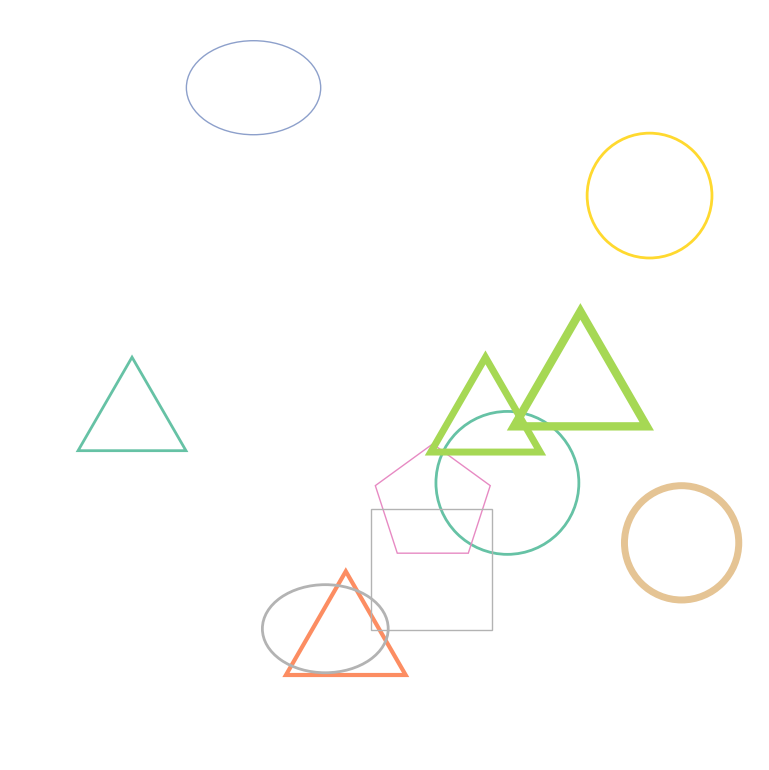[{"shape": "triangle", "thickness": 1, "radius": 0.4, "center": [0.171, 0.455]}, {"shape": "circle", "thickness": 1, "radius": 0.46, "center": [0.659, 0.373]}, {"shape": "triangle", "thickness": 1.5, "radius": 0.45, "center": [0.449, 0.168]}, {"shape": "oval", "thickness": 0.5, "radius": 0.44, "center": [0.329, 0.886]}, {"shape": "pentagon", "thickness": 0.5, "radius": 0.39, "center": [0.562, 0.345]}, {"shape": "triangle", "thickness": 2.5, "radius": 0.41, "center": [0.63, 0.454]}, {"shape": "triangle", "thickness": 3, "radius": 0.5, "center": [0.754, 0.496]}, {"shape": "circle", "thickness": 1, "radius": 0.41, "center": [0.844, 0.746]}, {"shape": "circle", "thickness": 2.5, "radius": 0.37, "center": [0.885, 0.295]}, {"shape": "square", "thickness": 0.5, "radius": 0.39, "center": [0.56, 0.26]}, {"shape": "oval", "thickness": 1, "radius": 0.41, "center": [0.422, 0.184]}]